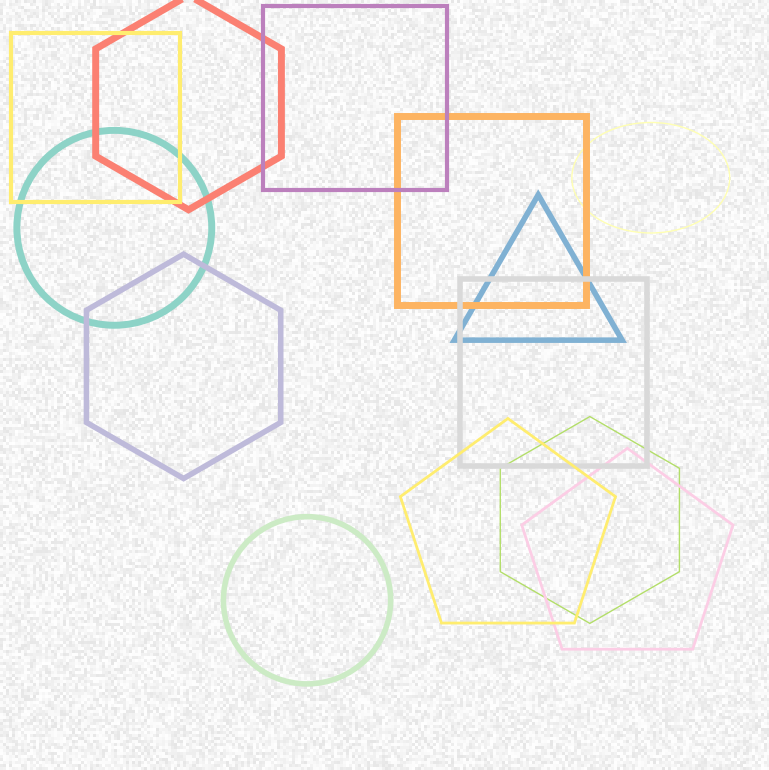[{"shape": "circle", "thickness": 2.5, "radius": 0.63, "center": [0.148, 0.704]}, {"shape": "oval", "thickness": 0.5, "radius": 0.51, "center": [0.845, 0.769]}, {"shape": "hexagon", "thickness": 2, "radius": 0.73, "center": [0.238, 0.524]}, {"shape": "hexagon", "thickness": 2.5, "radius": 0.7, "center": [0.245, 0.867]}, {"shape": "triangle", "thickness": 2, "radius": 0.63, "center": [0.699, 0.621]}, {"shape": "square", "thickness": 2.5, "radius": 0.61, "center": [0.638, 0.726]}, {"shape": "hexagon", "thickness": 0.5, "radius": 0.67, "center": [0.766, 0.325]}, {"shape": "pentagon", "thickness": 1, "radius": 0.72, "center": [0.815, 0.274]}, {"shape": "square", "thickness": 2, "radius": 0.61, "center": [0.719, 0.516]}, {"shape": "square", "thickness": 1.5, "radius": 0.6, "center": [0.461, 0.872]}, {"shape": "circle", "thickness": 2, "radius": 0.54, "center": [0.399, 0.22]}, {"shape": "pentagon", "thickness": 1, "radius": 0.73, "center": [0.66, 0.31]}, {"shape": "square", "thickness": 1.5, "radius": 0.55, "center": [0.124, 0.847]}]